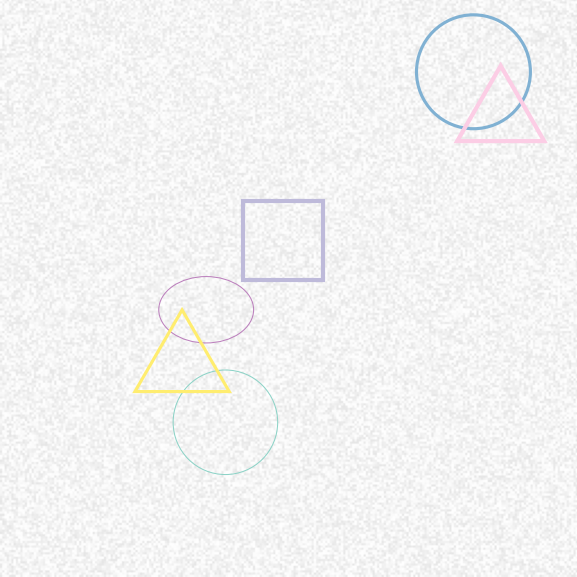[{"shape": "circle", "thickness": 0.5, "radius": 0.45, "center": [0.39, 0.268]}, {"shape": "square", "thickness": 2, "radius": 0.35, "center": [0.49, 0.583]}, {"shape": "circle", "thickness": 1.5, "radius": 0.49, "center": [0.82, 0.875]}, {"shape": "triangle", "thickness": 2, "radius": 0.43, "center": [0.867, 0.798]}, {"shape": "oval", "thickness": 0.5, "radius": 0.41, "center": [0.357, 0.463]}, {"shape": "triangle", "thickness": 1.5, "radius": 0.47, "center": [0.315, 0.368]}]